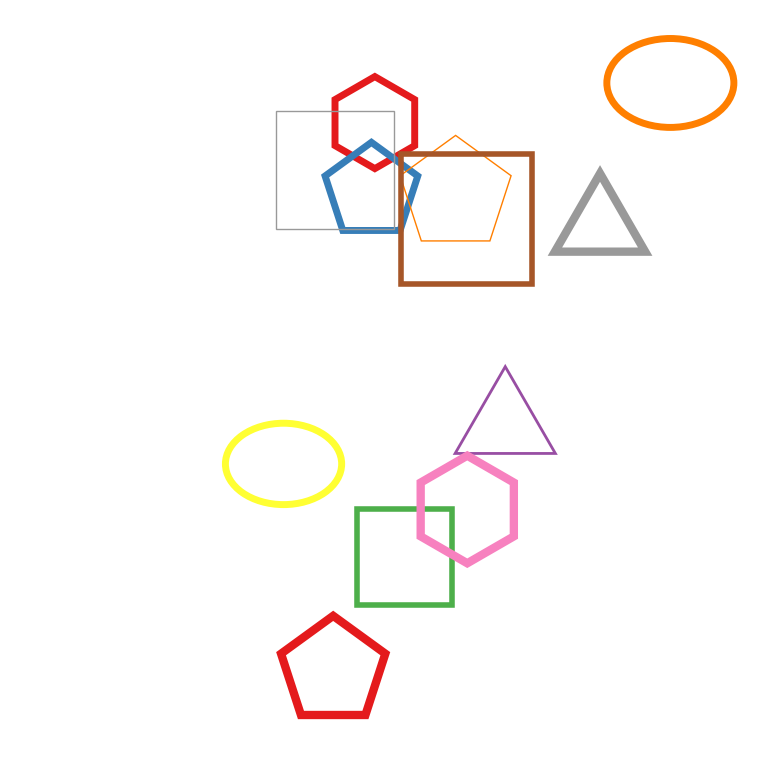[{"shape": "hexagon", "thickness": 2.5, "radius": 0.3, "center": [0.487, 0.841]}, {"shape": "pentagon", "thickness": 3, "radius": 0.36, "center": [0.433, 0.129]}, {"shape": "pentagon", "thickness": 2.5, "radius": 0.32, "center": [0.482, 0.752]}, {"shape": "square", "thickness": 2, "radius": 0.31, "center": [0.525, 0.277]}, {"shape": "triangle", "thickness": 1, "radius": 0.38, "center": [0.656, 0.449]}, {"shape": "oval", "thickness": 2.5, "radius": 0.41, "center": [0.871, 0.892]}, {"shape": "pentagon", "thickness": 0.5, "radius": 0.38, "center": [0.592, 0.748]}, {"shape": "oval", "thickness": 2.5, "radius": 0.38, "center": [0.368, 0.398]}, {"shape": "square", "thickness": 2, "radius": 0.42, "center": [0.606, 0.715]}, {"shape": "hexagon", "thickness": 3, "radius": 0.35, "center": [0.607, 0.338]}, {"shape": "triangle", "thickness": 3, "radius": 0.34, "center": [0.779, 0.707]}, {"shape": "square", "thickness": 0.5, "radius": 0.38, "center": [0.435, 0.779]}]